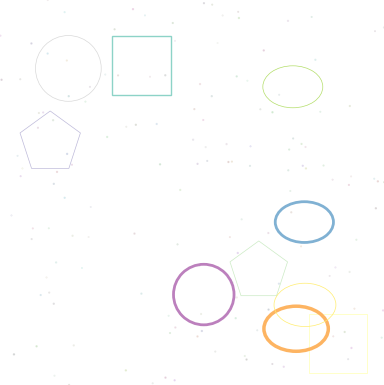[{"shape": "square", "thickness": 1, "radius": 0.38, "center": [0.368, 0.831]}, {"shape": "square", "thickness": 0.5, "radius": 0.38, "center": [0.878, 0.108]}, {"shape": "pentagon", "thickness": 0.5, "radius": 0.41, "center": [0.13, 0.629]}, {"shape": "oval", "thickness": 2, "radius": 0.38, "center": [0.791, 0.423]}, {"shape": "oval", "thickness": 2.5, "radius": 0.42, "center": [0.769, 0.146]}, {"shape": "oval", "thickness": 0.5, "radius": 0.39, "center": [0.761, 0.775]}, {"shape": "circle", "thickness": 0.5, "radius": 0.43, "center": [0.178, 0.822]}, {"shape": "circle", "thickness": 2, "radius": 0.39, "center": [0.529, 0.235]}, {"shape": "pentagon", "thickness": 0.5, "radius": 0.39, "center": [0.672, 0.296]}, {"shape": "oval", "thickness": 0.5, "radius": 0.4, "center": [0.792, 0.208]}]